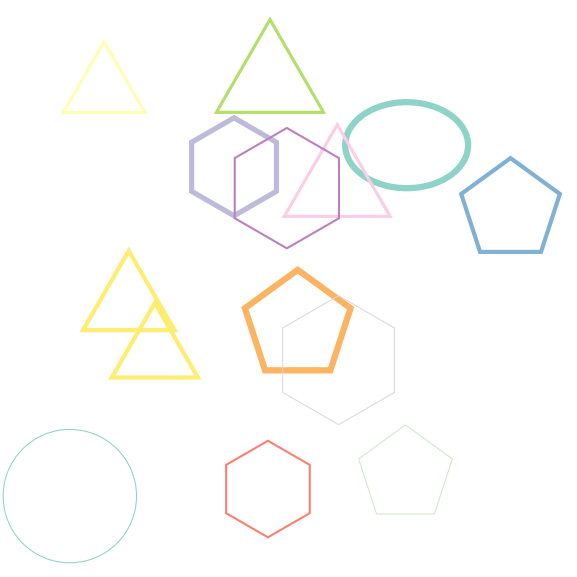[{"shape": "oval", "thickness": 3, "radius": 0.53, "center": [0.704, 0.748]}, {"shape": "circle", "thickness": 0.5, "radius": 0.58, "center": [0.121, 0.14]}, {"shape": "triangle", "thickness": 1.5, "radius": 0.41, "center": [0.18, 0.845]}, {"shape": "hexagon", "thickness": 2.5, "radius": 0.42, "center": [0.405, 0.71]}, {"shape": "hexagon", "thickness": 1, "radius": 0.42, "center": [0.464, 0.152]}, {"shape": "pentagon", "thickness": 2, "radius": 0.45, "center": [0.884, 0.636]}, {"shape": "pentagon", "thickness": 3, "radius": 0.48, "center": [0.516, 0.436]}, {"shape": "triangle", "thickness": 1.5, "radius": 0.54, "center": [0.468, 0.858]}, {"shape": "triangle", "thickness": 1.5, "radius": 0.53, "center": [0.584, 0.677]}, {"shape": "hexagon", "thickness": 0.5, "radius": 0.56, "center": [0.586, 0.375]}, {"shape": "hexagon", "thickness": 1, "radius": 0.52, "center": [0.497, 0.673]}, {"shape": "pentagon", "thickness": 0.5, "radius": 0.43, "center": [0.702, 0.178]}, {"shape": "triangle", "thickness": 2, "radius": 0.43, "center": [0.268, 0.388]}, {"shape": "triangle", "thickness": 2, "radius": 0.46, "center": [0.223, 0.473]}]